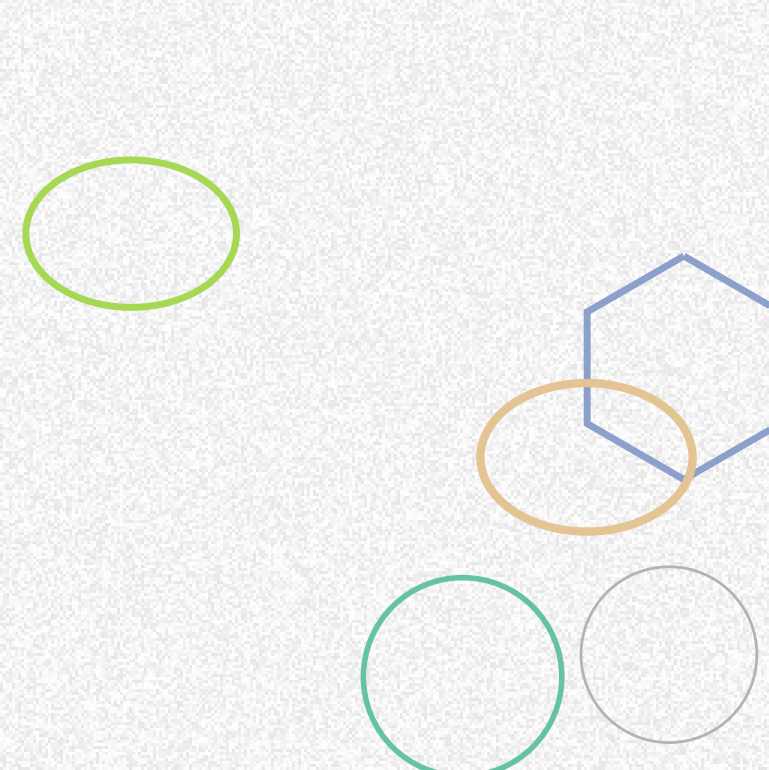[{"shape": "circle", "thickness": 2, "radius": 0.64, "center": [0.601, 0.121]}, {"shape": "hexagon", "thickness": 2.5, "radius": 0.73, "center": [0.888, 0.522]}, {"shape": "oval", "thickness": 2.5, "radius": 0.68, "center": [0.17, 0.697]}, {"shape": "oval", "thickness": 3, "radius": 0.69, "center": [0.762, 0.406]}, {"shape": "circle", "thickness": 1, "radius": 0.57, "center": [0.869, 0.15]}]